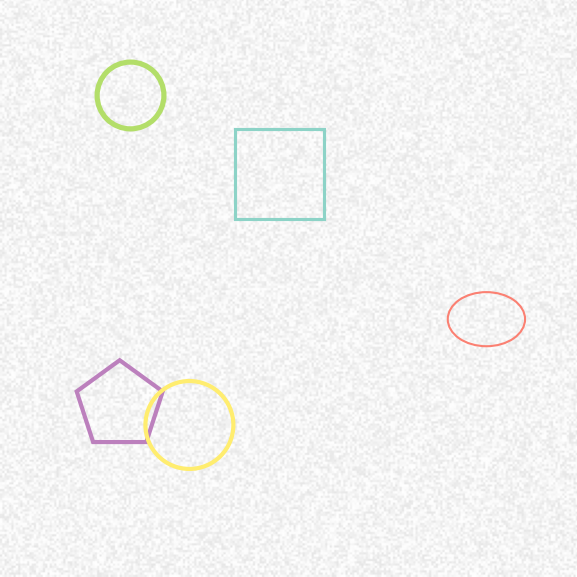[{"shape": "square", "thickness": 1.5, "radius": 0.39, "center": [0.485, 0.698]}, {"shape": "oval", "thickness": 1, "radius": 0.33, "center": [0.842, 0.446]}, {"shape": "circle", "thickness": 2.5, "radius": 0.29, "center": [0.226, 0.834]}, {"shape": "pentagon", "thickness": 2, "radius": 0.39, "center": [0.207, 0.297]}, {"shape": "circle", "thickness": 2, "radius": 0.38, "center": [0.328, 0.263]}]